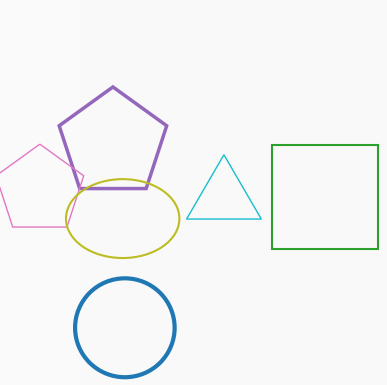[{"shape": "circle", "thickness": 3, "radius": 0.64, "center": [0.322, 0.149]}, {"shape": "square", "thickness": 1.5, "radius": 0.68, "center": [0.839, 0.488]}, {"shape": "pentagon", "thickness": 2.5, "radius": 0.73, "center": [0.291, 0.628]}, {"shape": "pentagon", "thickness": 1, "radius": 0.6, "center": [0.103, 0.507]}, {"shape": "oval", "thickness": 1.5, "radius": 0.73, "center": [0.317, 0.432]}, {"shape": "triangle", "thickness": 1, "radius": 0.56, "center": [0.578, 0.487]}]